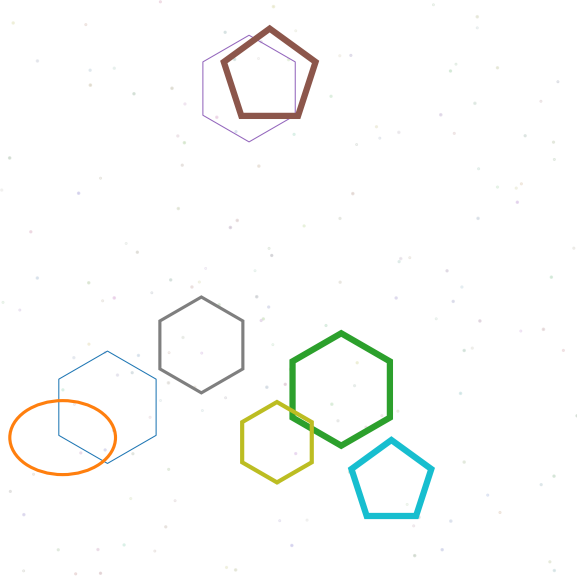[{"shape": "hexagon", "thickness": 0.5, "radius": 0.49, "center": [0.186, 0.294]}, {"shape": "oval", "thickness": 1.5, "radius": 0.46, "center": [0.109, 0.241]}, {"shape": "hexagon", "thickness": 3, "radius": 0.49, "center": [0.591, 0.325]}, {"shape": "hexagon", "thickness": 0.5, "radius": 0.46, "center": [0.431, 0.846]}, {"shape": "pentagon", "thickness": 3, "radius": 0.42, "center": [0.467, 0.866]}, {"shape": "hexagon", "thickness": 1.5, "radius": 0.41, "center": [0.349, 0.402]}, {"shape": "hexagon", "thickness": 2, "radius": 0.35, "center": [0.48, 0.233]}, {"shape": "pentagon", "thickness": 3, "radius": 0.36, "center": [0.678, 0.164]}]